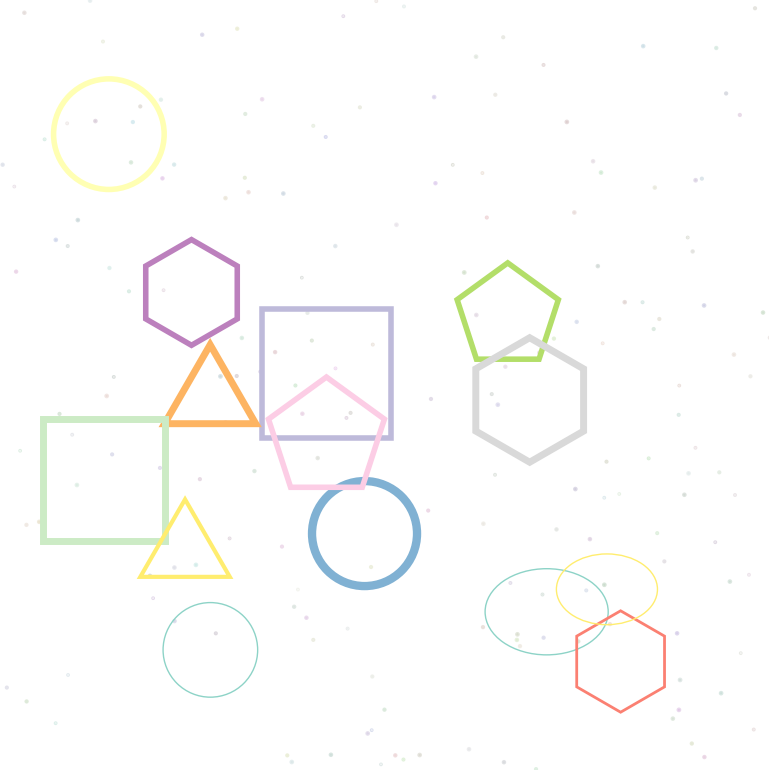[{"shape": "oval", "thickness": 0.5, "radius": 0.4, "center": [0.71, 0.205]}, {"shape": "circle", "thickness": 0.5, "radius": 0.31, "center": [0.273, 0.156]}, {"shape": "circle", "thickness": 2, "radius": 0.36, "center": [0.141, 0.826]}, {"shape": "square", "thickness": 2, "radius": 0.42, "center": [0.424, 0.515]}, {"shape": "hexagon", "thickness": 1, "radius": 0.33, "center": [0.806, 0.141]}, {"shape": "circle", "thickness": 3, "radius": 0.34, "center": [0.473, 0.307]}, {"shape": "triangle", "thickness": 2.5, "radius": 0.34, "center": [0.273, 0.484]}, {"shape": "pentagon", "thickness": 2, "radius": 0.35, "center": [0.659, 0.589]}, {"shape": "pentagon", "thickness": 2, "radius": 0.4, "center": [0.424, 0.431]}, {"shape": "hexagon", "thickness": 2.5, "radius": 0.4, "center": [0.688, 0.481]}, {"shape": "hexagon", "thickness": 2, "radius": 0.34, "center": [0.249, 0.62]}, {"shape": "square", "thickness": 2.5, "radius": 0.4, "center": [0.135, 0.376]}, {"shape": "triangle", "thickness": 1.5, "radius": 0.34, "center": [0.24, 0.284]}, {"shape": "oval", "thickness": 0.5, "radius": 0.33, "center": [0.788, 0.235]}]